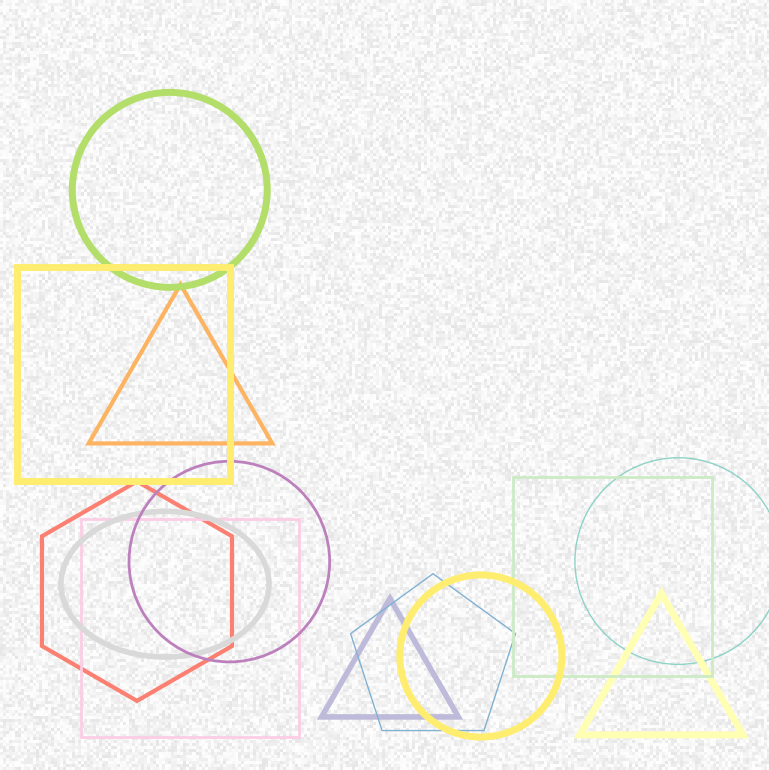[{"shape": "circle", "thickness": 0.5, "radius": 0.67, "center": [0.881, 0.271]}, {"shape": "triangle", "thickness": 2.5, "radius": 0.61, "center": [0.859, 0.107]}, {"shape": "triangle", "thickness": 2, "radius": 0.51, "center": [0.506, 0.12]}, {"shape": "hexagon", "thickness": 1.5, "radius": 0.71, "center": [0.178, 0.232]}, {"shape": "pentagon", "thickness": 0.5, "radius": 0.56, "center": [0.562, 0.142]}, {"shape": "triangle", "thickness": 1.5, "radius": 0.69, "center": [0.234, 0.493]}, {"shape": "circle", "thickness": 2.5, "radius": 0.63, "center": [0.22, 0.753]}, {"shape": "square", "thickness": 1, "radius": 0.71, "center": [0.247, 0.184]}, {"shape": "oval", "thickness": 2, "radius": 0.68, "center": [0.214, 0.241]}, {"shape": "circle", "thickness": 1, "radius": 0.65, "center": [0.298, 0.271]}, {"shape": "square", "thickness": 1, "radius": 0.65, "center": [0.795, 0.251]}, {"shape": "circle", "thickness": 2.5, "radius": 0.53, "center": [0.625, 0.148]}, {"shape": "square", "thickness": 2.5, "radius": 0.69, "center": [0.161, 0.514]}]